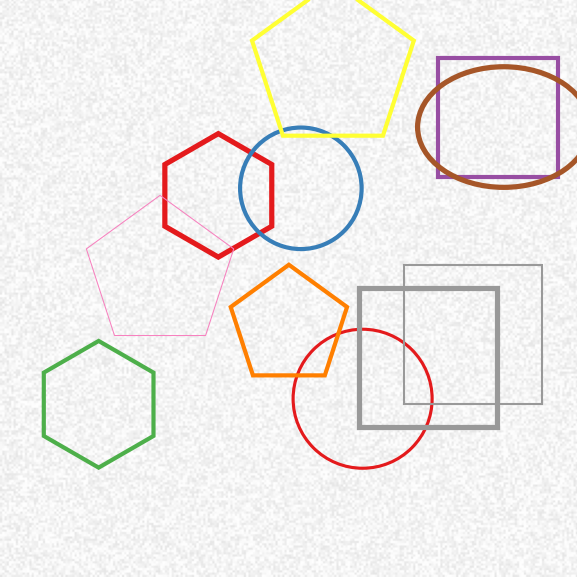[{"shape": "circle", "thickness": 1.5, "radius": 0.6, "center": [0.628, 0.309]}, {"shape": "hexagon", "thickness": 2.5, "radius": 0.53, "center": [0.378, 0.661]}, {"shape": "circle", "thickness": 2, "radius": 0.53, "center": [0.521, 0.673]}, {"shape": "hexagon", "thickness": 2, "radius": 0.55, "center": [0.171, 0.299]}, {"shape": "square", "thickness": 2, "radius": 0.52, "center": [0.862, 0.796]}, {"shape": "pentagon", "thickness": 2, "radius": 0.53, "center": [0.5, 0.435]}, {"shape": "pentagon", "thickness": 2, "radius": 0.74, "center": [0.577, 0.883]}, {"shape": "oval", "thickness": 2.5, "radius": 0.75, "center": [0.872, 0.779]}, {"shape": "pentagon", "thickness": 0.5, "radius": 0.67, "center": [0.277, 0.527]}, {"shape": "square", "thickness": 2.5, "radius": 0.6, "center": [0.741, 0.38]}, {"shape": "square", "thickness": 1, "radius": 0.6, "center": [0.819, 0.42]}]